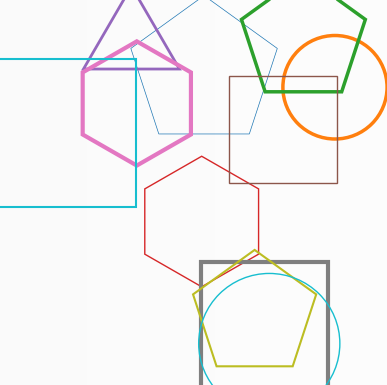[{"shape": "pentagon", "thickness": 0.5, "radius": 0.99, "center": [0.527, 0.813]}, {"shape": "circle", "thickness": 2.5, "radius": 0.67, "center": [0.864, 0.773]}, {"shape": "pentagon", "thickness": 2.5, "radius": 0.84, "center": [0.783, 0.898]}, {"shape": "hexagon", "thickness": 1, "radius": 0.85, "center": [0.52, 0.425]}, {"shape": "triangle", "thickness": 2, "radius": 0.72, "center": [0.339, 0.892]}, {"shape": "square", "thickness": 1, "radius": 0.7, "center": [0.73, 0.663]}, {"shape": "hexagon", "thickness": 3, "radius": 0.81, "center": [0.353, 0.731]}, {"shape": "square", "thickness": 3, "radius": 0.82, "center": [0.683, 0.157]}, {"shape": "pentagon", "thickness": 1.5, "radius": 0.84, "center": [0.657, 0.184]}, {"shape": "circle", "thickness": 1, "radius": 0.91, "center": [0.695, 0.108]}, {"shape": "square", "thickness": 1.5, "radius": 0.96, "center": [0.159, 0.654]}]